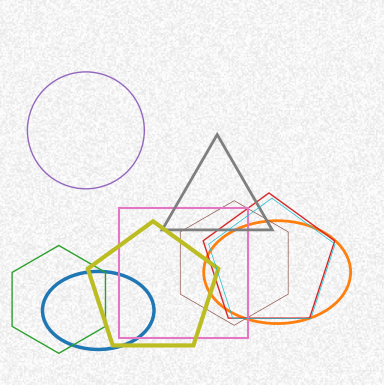[{"shape": "oval", "thickness": 2.5, "radius": 0.72, "center": [0.255, 0.194]}, {"shape": "oval", "thickness": 2, "radius": 0.95, "center": [0.72, 0.293]}, {"shape": "hexagon", "thickness": 1, "radius": 0.7, "center": [0.153, 0.222]}, {"shape": "pentagon", "thickness": 1, "radius": 0.9, "center": [0.699, 0.319]}, {"shape": "circle", "thickness": 1, "radius": 0.76, "center": [0.223, 0.661]}, {"shape": "hexagon", "thickness": 0.5, "radius": 0.81, "center": [0.608, 0.317]}, {"shape": "square", "thickness": 1.5, "radius": 0.84, "center": [0.476, 0.291]}, {"shape": "triangle", "thickness": 2, "radius": 0.83, "center": [0.564, 0.485]}, {"shape": "pentagon", "thickness": 3, "radius": 0.89, "center": [0.398, 0.247]}, {"shape": "pentagon", "thickness": 0.5, "radius": 0.86, "center": [0.706, 0.313]}]